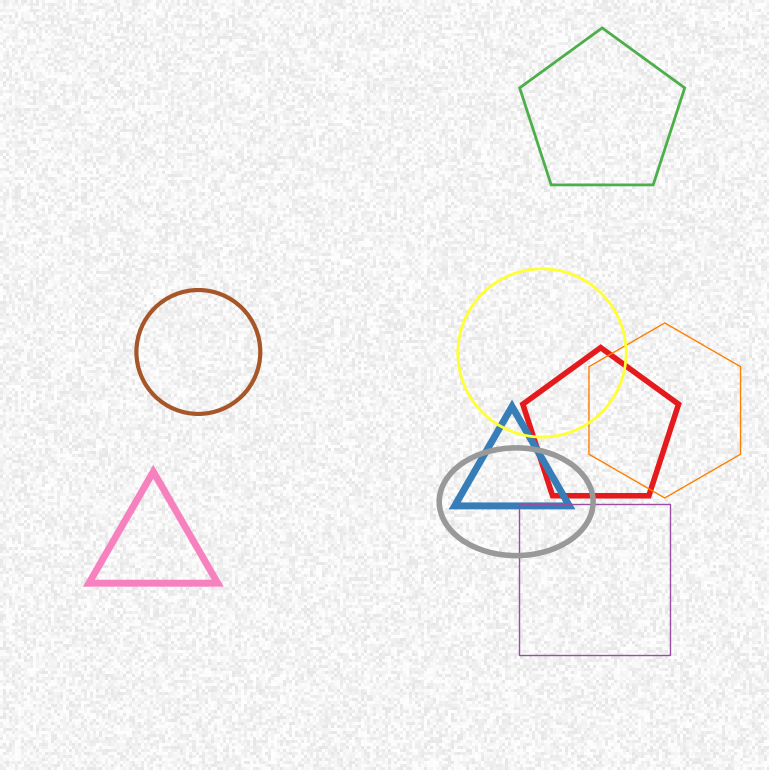[{"shape": "pentagon", "thickness": 2, "radius": 0.53, "center": [0.78, 0.442]}, {"shape": "triangle", "thickness": 2.5, "radius": 0.43, "center": [0.665, 0.386]}, {"shape": "pentagon", "thickness": 1, "radius": 0.56, "center": [0.782, 0.851]}, {"shape": "square", "thickness": 0.5, "radius": 0.49, "center": [0.772, 0.247]}, {"shape": "hexagon", "thickness": 0.5, "radius": 0.57, "center": [0.863, 0.467]}, {"shape": "circle", "thickness": 1, "radius": 0.55, "center": [0.704, 0.542]}, {"shape": "circle", "thickness": 1.5, "radius": 0.4, "center": [0.258, 0.543]}, {"shape": "triangle", "thickness": 2.5, "radius": 0.48, "center": [0.199, 0.291]}, {"shape": "oval", "thickness": 2, "radius": 0.5, "center": [0.67, 0.348]}]